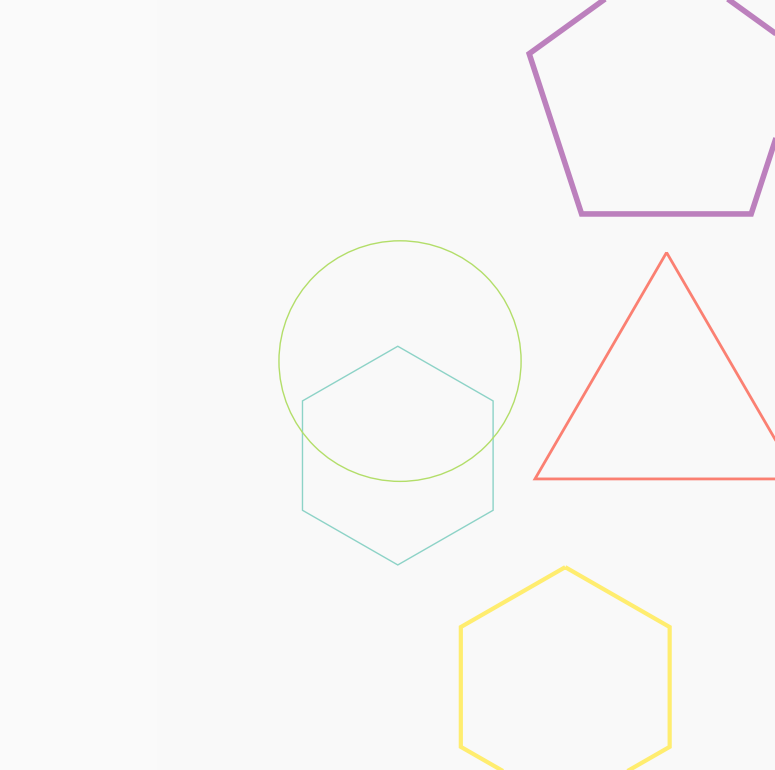[{"shape": "hexagon", "thickness": 0.5, "radius": 0.71, "center": [0.513, 0.408]}, {"shape": "triangle", "thickness": 1, "radius": 0.98, "center": [0.86, 0.476]}, {"shape": "circle", "thickness": 0.5, "radius": 0.78, "center": [0.516, 0.531]}, {"shape": "pentagon", "thickness": 2, "radius": 0.93, "center": [0.86, 0.873]}, {"shape": "hexagon", "thickness": 1.5, "radius": 0.78, "center": [0.729, 0.108]}]